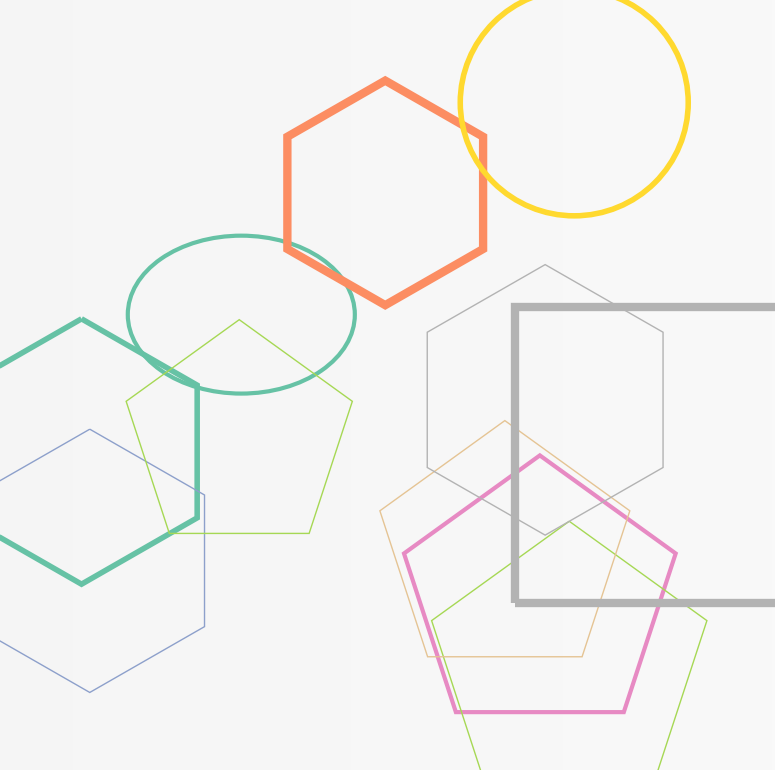[{"shape": "oval", "thickness": 1.5, "radius": 0.73, "center": [0.311, 0.591]}, {"shape": "hexagon", "thickness": 2, "radius": 0.86, "center": [0.105, 0.414]}, {"shape": "hexagon", "thickness": 3, "radius": 0.73, "center": [0.497, 0.75]}, {"shape": "hexagon", "thickness": 0.5, "radius": 0.85, "center": [0.116, 0.272]}, {"shape": "pentagon", "thickness": 1.5, "radius": 0.92, "center": [0.697, 0.224]}, {"shape": "pentagon", "thickness": 0.5, "radius": 0.77, "center": [0.309, 0.431]}, {"shape": "pentagon", "thickness": 0.5, "radius": 0.93, "center": [0.735, 0.136]}, {"shape": "circle", "thickness": 2, "radius": 0.74, "center": [0.741, 0.867]}, {"shape": "pentagon", "thickness": 0.5, "radius": 0.85, "center": [0.651, 0.284]}, {"shape": "square", "thickness": 3, "radius": 0.96, "center": [0.857, 0.409]}, {"shape": "hexagon", "thickness": 0.5, "radius": 0.88, "center": [0.703, 0.481]}]